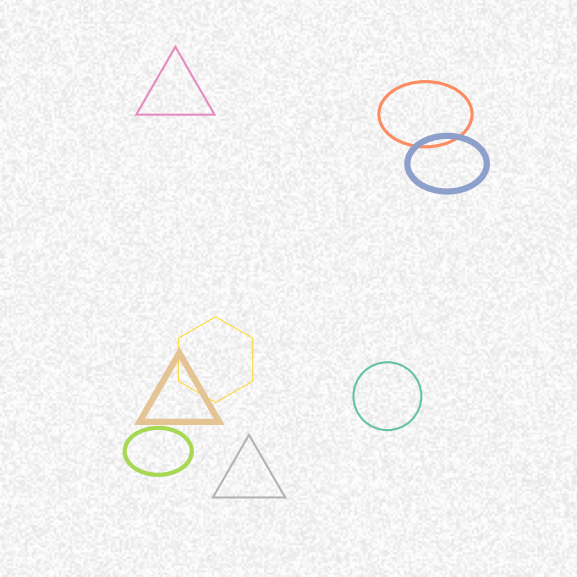[{"shape": "circle", "thickness": 1, "radius": 0.29, "center": [0.671, 0.313]}, {"shape": "oval", "thickness": 1.5, "radius": 0.4, "center": [0.737, 0.801]}, {"shape": "oval", "thickness": 3, "radius": 0.34, "center": [0.774, 0.716]}, {"shape": "triangle", "thickness": 1, "radius": 0.39, "center": [0.304, 0.84]}, {"shape": "oval", "thickness": 2, "radius": 0.29, "center": [0.274, 0.218]}, {"shape": "hexagon", "thickness": 0.5, "radius": 0.37, "center": [0.373, 0.376]}, {"shape": "triangle", "thickness": 3, "radius": 0.4, "center": [0.311, 0.308]}, {"shape": "triangle", "thickness": 1, "radius": 0.36, "center": [0.431, 0.174]}]